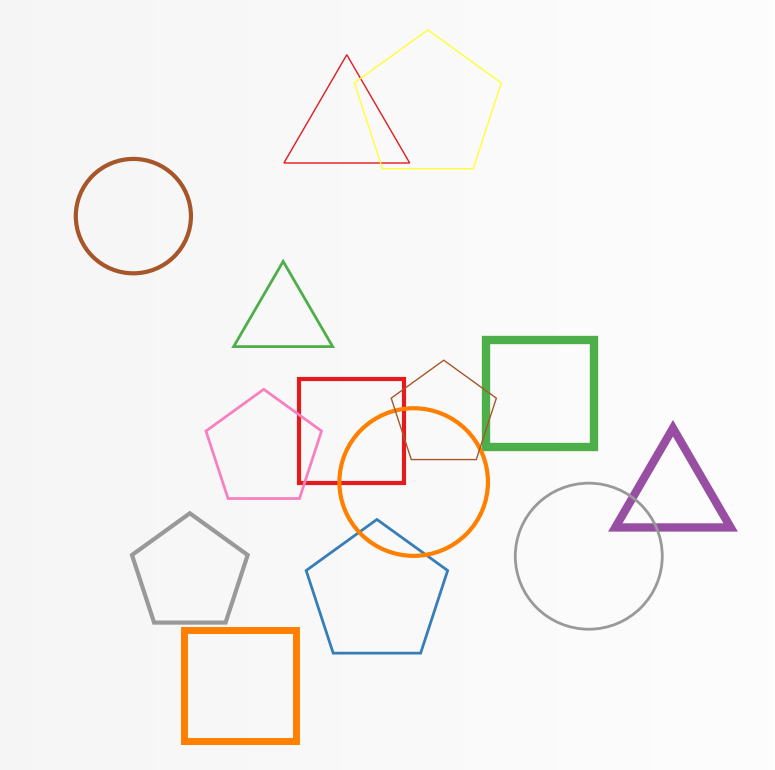[{"shape": "triangle", "thickness": 0.5, "radius": 0.47, "center": [0.447, 0.835]}, {"shape": "square", "thickness": 1.5, "radius": 0.34, "center": [0.454, 0.44]}, {"shape": "pentagon", "thickness": 1, "radius": 0.48, "center": [0.486, 0.229]}, {"shape": "triangle", "thickness": 1, "radius": 0.37, "center": [0.365, 0.587]}, {"shape": "square", "thickness": 3, "radius": 0.35, "center": [0.697, 0.489]}, {"shape": "triangle", "thickness": 3, "radius": 0.43, "center": [0.868, 0.358]}, {"shape": "circle", "thickness": 1.5, "radius": 0.48, "center": [0.534, 0.374]}, {"shape": "square", "thickness": 2.5, "radius": 0.36, "center": [0.31, 0.11]}, {"shape": "pentagon", "thickness": 0.5, "radius": 0.5, "center": [0.552, 0.862]}, {"shape": "circle", "thickness": 1.5, "radius": 0.37, "center": [0.172, 0.719]}, {"shape": "pentagon", "thickness": 0.5, "radius": 0.36, "center": [0.573, 0.461]}, {"shape": "pentagon", "thickness": 1, "radius": 0.39, "center": [0.34, 0.416]}, {"shape": "circle", "thickness": 1, "radius": 0.47, "center": [0.76, 0.278]}, {"shape": "pentagon", "thickness": 1.5, "radius": 0.39, "center": [0.245, 0.255]}]